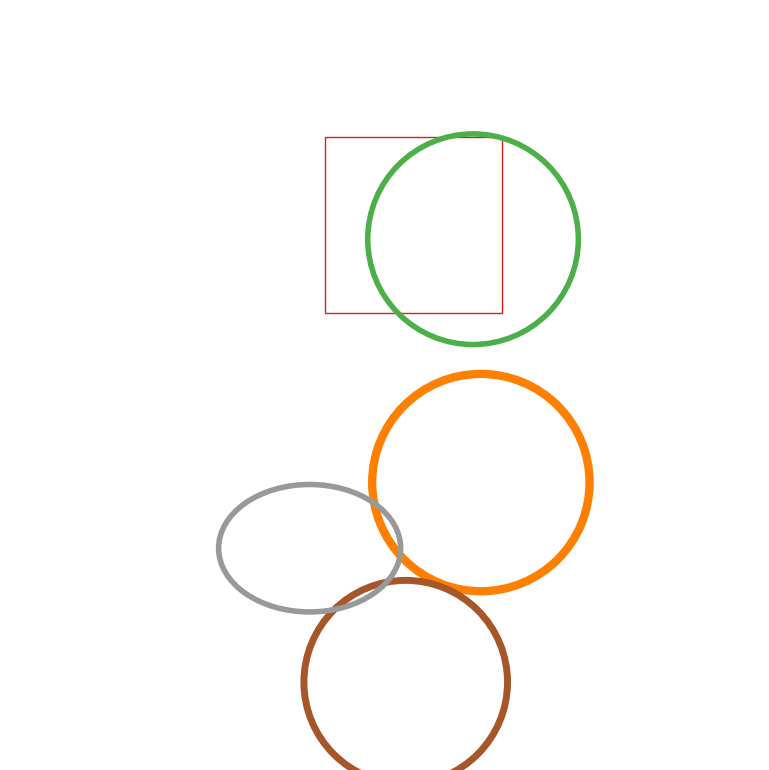[{"shape": "square", "thickness": 0.5, "radius": 0.57, "center": [0.537, 0.708]}, {"shape": "circle", "thickness": 2, "radius": 0.68, "center": [0.614, 0.689]}, {"shape": "circle", "thickness": 3, "radius": 0.71, "center": [0.624, 0.373]}, {"shape": "circle", "thickness": 2.5, "radius": 0.66, "center": [0.527, 0.114]}, {"shape": "oval", "thickness": 2, "radius": 0.59, "center": [0.402, 0.288]}]